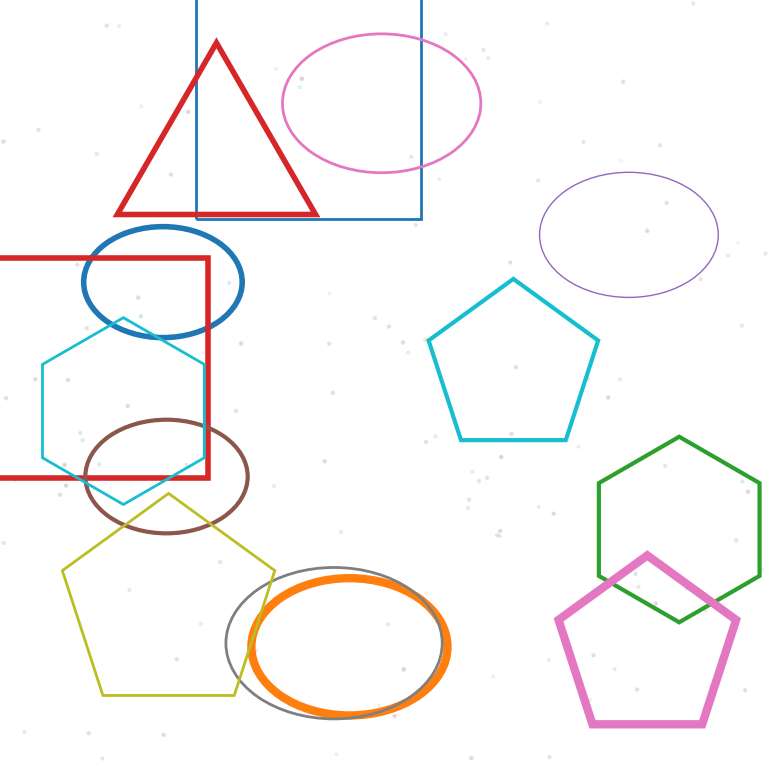[{"shape": "square", "thickness": 1, "radius": 0.73, "center": [0.401, 0.862]}, {"shape": "oval", "thickness": 2, "radius": 0.51, "center": [0.212, 0.634]}, {"shape": "oval", "thickness": 3, "radius": 0.64, "center": [0.454, 0.16]}, {"shape": "hexagon", "thickness": 1.5, "radius": 0.6, "center": [0.882, 0.312]}, {"shape": "square", "thickness": 2, "radius": 0.71, "center": [0.127, 0.522]}, {"shape": "triangle", "thickness": 2, "radius": 0.74, "center": [0.281, 0.796]}, {"shape": "oval", "thickness": 0.5, "radius": 0.58, "center": [0.817, 0.695]}, {"shape": "oval", "thickness": 1.5, "radius": 0.53, "center": [0.216, 0.381]}, {"shape": "oval", "thickness": 1, "radius": 0.64, "center": [0.496, 0.866]}, {"shape": "pentagon", "thickness": 3, "radius": 0.61, "center": [0.841, 0.157]}, {"shape": "oval", "thickness": 1, "radius": 0.7, "center": [0.434, 0.165]}, {"shape": "pentagon", "thickness": 1, "radius": 0.73, "center": [0.219, 0.214]}, {"shape": "pentagon", "thickness": 1.5, "radius": 0.58, "center": [0.667, 0.522]}, {"shape": "hexagon", "thickness": 1, "radius": 0.61, "center": [0.16, 0.466]}]